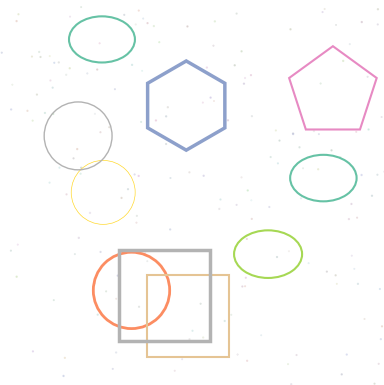[{"shape": "oval", "thickness": 1.5, "radius": 0.43, "center": [0.84, 0.537]}, {"shape": "oval", "thickness": 1.5, "radius": 0.43, "center": [0.265, 0.898]}, {"shape": "circle", "thickness": 2, "radius": 0.5, "center": [0.342, 0.246]}, {"shape": "hexagon", "thickness": 2.5, "radius": 0.58, "center": [0.484, 0.726]}, {"shape": "pentagon", "thickness": 1.5, "radius": 0.6, "center": [0.865, 0.76]}, {"shape": "oval", "thickness": 1.5, "radius": 0.44, "center": [0.696, 0.34]}, {"shape": "circle", "thickness": 0.5, "radius": 0.42, "center": [0.268, 0.5]}, {"shape": "square", "thickness": 1.5, "radius": 0.53, "center": [0.488, 0.179]}, {"shape": "square", "thickness": 2.5, "radius": 0.59, "center": [0.427, 0.232]}, {"shape": "circle", "thickness": 1, "radius": 0.44, "center": [0.203, 0.647]}]